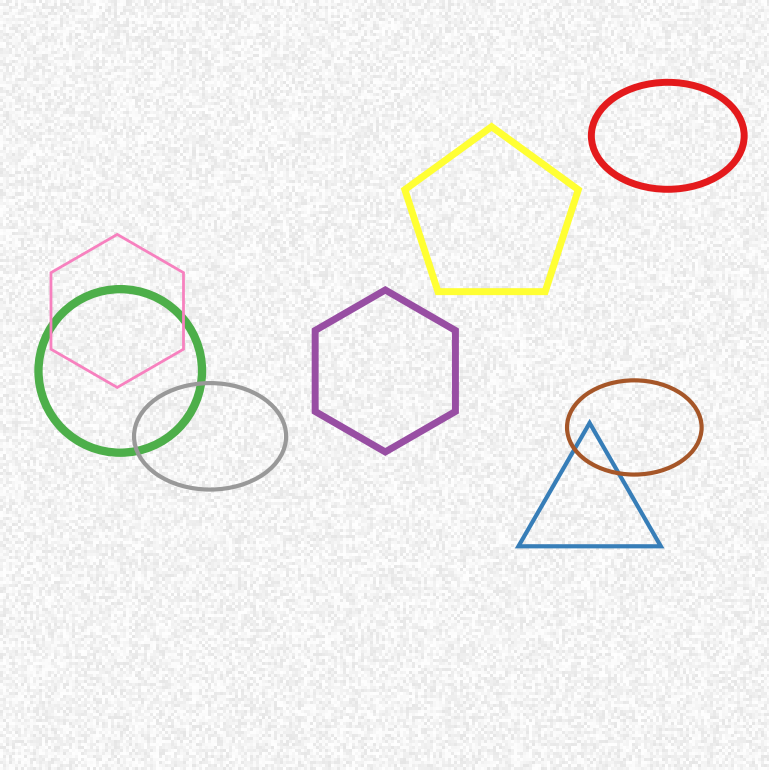[{"shape": "oval", "thickness": 2.5, "radius": 0.5, "center": [0.867, 0.824]}, {"shape": "triangle", "thickness": 1.5, "radius": 0.53, "center": [0.766, 0.344]}, {"shape": "circle", "thickness": 3, "radius": 0.53, "center": [0.156, 0.518]}, {"shape": "hexagon", "thickness": 2.5, "radius": 0.53, "center": [0.5, 0.518]}, {"shape": "pentagon", "thickness": 2.5, "radius": 0.59, "center": [0.638, 0.717]}, {"shape": "oval", "thickness": 1.5, "radius": 0.44, "center": [0.824, 0.445]}, {"shape": "hexagon", "thickness": 1, "radius": 0.5, "center": [0.152, 0.596]}, {"shape": "oval", "thickness": 1.5, "radius": 0.49, "center": [0.273, 0.433]}]